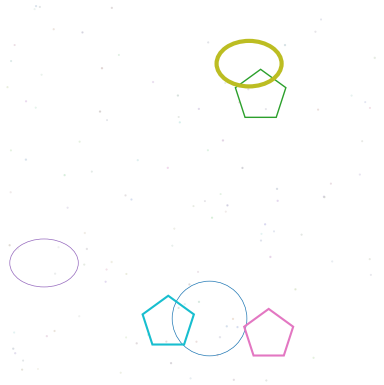[{"shape": "circle", "thickness": 0.5, "radius": 0.49, "center": [0.544, 0.173]}, {"shape": "pentagon", "thickness": 1, "radius": 0.34, "center": [0.677, 0.751]}, {"shape": "oval", "thickness": 0.5, "radius": 0.45, "center": [0.114, 0.317]}, {"shape": "pentagon", "thickness": 1.5, "radius": 0.33, "center": [0.698, 0.131]}, {"shape": "oval", "thickness": 3, "radius": 0.42, "center": [0.647, 0.835]}, {"shape": "pentagon", "thickness": 1.5, "radius": 0.35, "center": [0.437, 0.162]}]